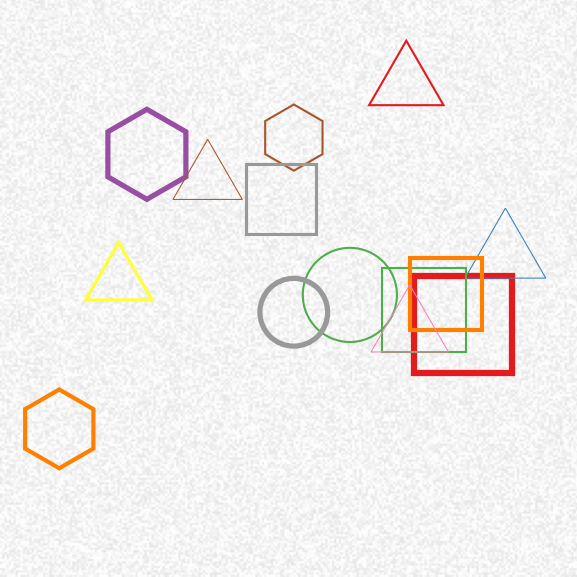[{"shape": "triangle", "thickness": 1, "radius": 0.37, "center": [0.704, 0.854]}, {"shape": "square", "thickness": 3, "radius": 0.42, "center": [0.802, 0.437]}, {"shape": "triangle", "thickness": 0.5, "radius": 0.4, "center": [0.875, 0.558]}, {"shape": "circle", "thickness": 1, "radius": 0.41, "center": [0.606, 0.488]}, {"shape": "square", "thickness": 1, "radius": 0.36, "center": [0.735, 0.462]}, {"shape": "hexagon", "thickness": 2.5, "radius": 0.39, "center": [0.254, 0.732]}, {"shape": "square", "thickness": 2, "radius": 0.31, "center": [0.773, 0.489]}, {"shape": "hexagon", "thickness": 2, "radius": 0.34, "center": [0.103, 0.256]}, {"shape": "triangle", "thickness": 1.5, "radius": 0.33, "center": [0.206, 0.513]}, {"shape": "hexagon", "thickness": 1, "radius": 0.29, "center": [0.509, 0.761]}, {"shape": "triangle", "thickness": 0.5, "radius": 0.35, "center": [0.36, 0.688]}, {"shape": "triangle", "thickness": 0.5, "radius": 0.39, "center": [0.709, 0.428]}, {"shape": "square", "thickness": 1.5, "radius": 0.3, "center": [0.487, 0.655]}, {"shape": "circle", "thickness": 2.5, "radius": 0.29, "center": [0.509, 0.458]}]